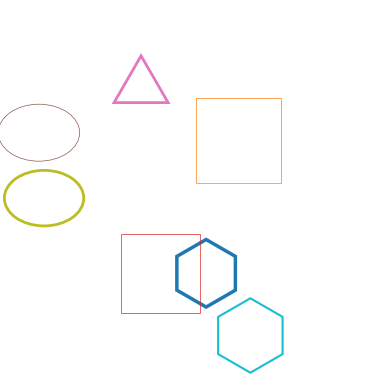[{"shape": "hexagon", "thickness": 2.5, "radius": 0.44, "center": [0.535, 0.29]}, {"shape": "square", "thickness": 0.5, "radius": 0.55, "center": [0.62, 0.634]}, {"shape": "square", "thickness": 0.5, "radius": 0.51, "center": [0.416, 0.29]}, {"shape": "oval", "thickness": 0.5, "radius": 0.53, "center": [0.101, 0.655]}, {"shape": "triangle", "thickness": 2, "radius": 0.41, "center": [0.366, 0.774]}, {"shape": "oval", "thickness": 2, "radius": 0.52, "center": [0.114, 0.485]}, {"shape": "hexagon", "thickness": 1.5, "radius": 0.48, "center": [0.65, 0.129]}]